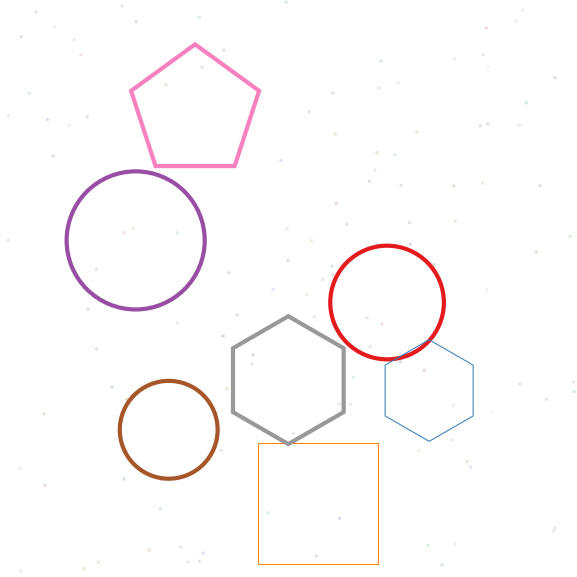[{"shape": "circle", "thickness": 2, "radius": 0.49, "center": [0.67, 0.475]}, {"shape": "hexagon", "thickness": 0.5, "radius": 0.44, "center": [0.743, 0.323]}, {"shape": "circle", "thickness": 2, "radius": 0.6, "center": [0.235, 0.583]}, {"shape": "square", "thickness": 0.5, "radius": 0.52, "center": [0.55, 0.127]}, {"shape": "circle", "thickness": 2, "radius": 0.42, "center": [0.292, 0.255]}, {"shape": "pentagon", "thickness": 2, "radius": 0.58, "center": [0.338, 0.806]}, {"shape": "hexagon", "thickness": 2, "radius": 0.55, "center": [0.499, 0.341]}]